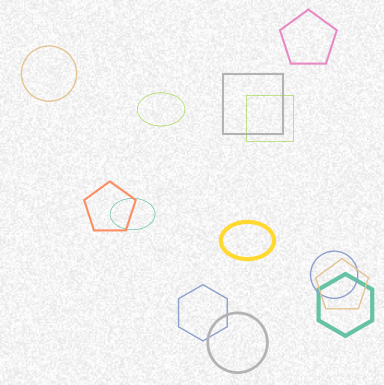[{"shape": "hexagon", "thickness": 3, "radius": 0.4, "center": [0.897, 0.208]}, {"shape": "oval", "thickness": 0.5, "radius": 0.29, "center": [0.344, 0.444]}, {"shape": "pentagon", "thickness": 1.5, "radius": 0.35, "center": [0.286, 0.458]}, {"shape": "hexagon", "thickness": 1, "radius": 0.37, "center": [0.527, 0.188]}, {"shape": "circle", "thickness": 1, "radius": 0.31, "center": [0.868, 0.286]}, {"shape": "pentagon", "thickness": 1.5, "radius": 0.39, "center": [0.801, 0.898]}, {"shape": "oval", "thickness": 0.5, "radius": 0.31, "center": [0.419, 0.716]}, {"shape": "square", "thickness": 0.5, "radius": 0.3, "center": [0.7, 0.693]}, {"shape": "oval", "thickness": 3, "radius": 0.35, "center": [0.643, 0.375]}, {"shape": "circle", "thickness": 1, "radius": 0.36, "center": [0.127, 0.809]}, {"shape": "pentagon", "thickness": 1, "radius": 0.36, "center": [0.888, 0.256]}, {"shape": "square", "thickness": 1.5, "radius": 0.39, "center": [0.658, 0.73]}, {"shape": "circle", "thickness": 2, "radius": 0.39, "center": [0.617, 0.11]}]